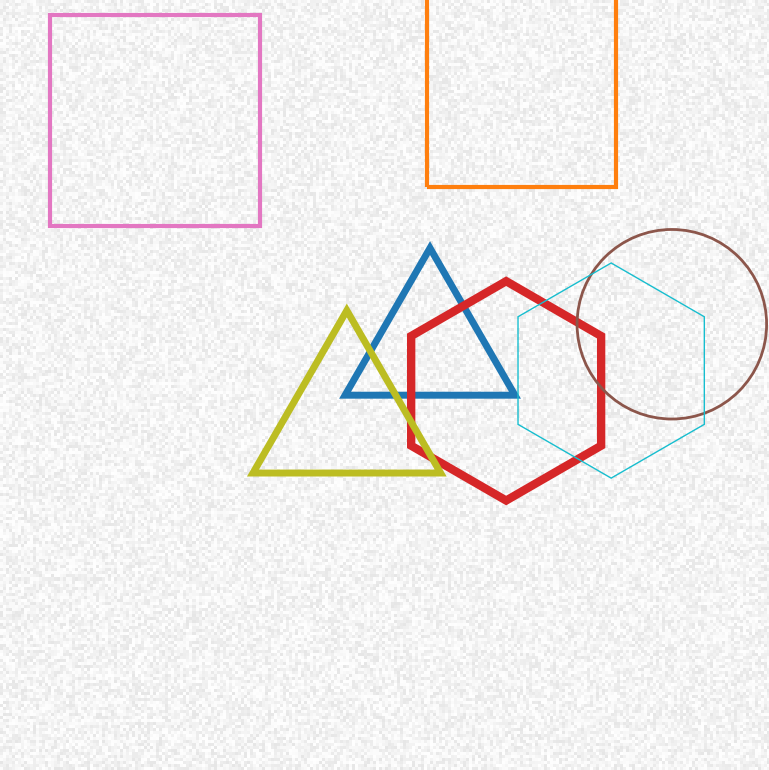[{"shape": "triangle", "thickness": 2.5, "radius": 0.64, "center": [0.558, 0.55]}, {"shape": "square", "thickness": 1.5, "radius": 0.61, "center": [0.677, 0.88]}, {"shape": "hexagon", "thickness": 3, "radius": 0.71, "center": [0.657, 0.492]}, {"shape": "circle", "thickness": 1, "radius": 0.62, "center": [0.873, 0.579]}, {"shape": "square", "thickness": 1.5, "radius": 0.68, "center": [0.202, 0.844]}, {"shape": "triangle", "thickness": 2.5, "radius": 0.7, "center": [0.45, 0.456]}, {"shape": "hexagon", "thickness": 0.5, "radius": 0.7, "center": [0.794, 0.519]}]